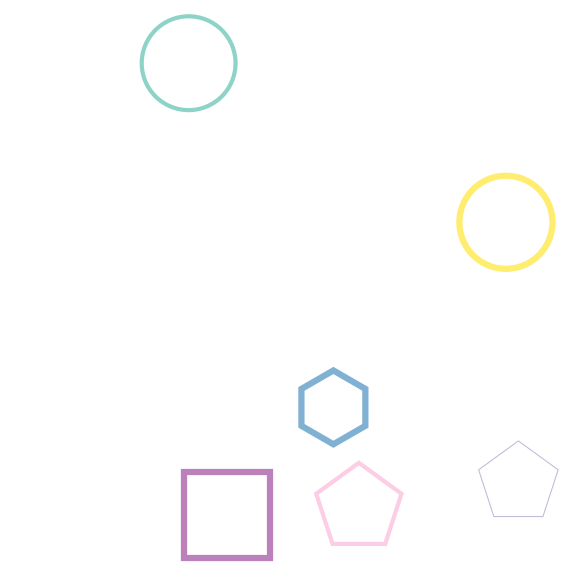[{"shape": "circle", "thickness": 2, "radius": 0.41, "center": [0.327, 0.89]}, {"shape": "pentagon", "thickness": 0.5, "radius": 0.36, "center": [0.898, 0.163]}, {"shape": "hexagon", "thickness": 3, "radius": 0.32, "center": [0.577, 0.294]}, {"shape": "pentagon", "thickness": 2, "radius": 0.39, "center": [0.621, 0.12]}, {"shape": "square", "thickness": 3, "radius": 0.37, "center": [0.394, 0.108]}, {"shape": "circle", "thickness": 3, "radius": 0.4, "center": [0.876, 0.614]}]